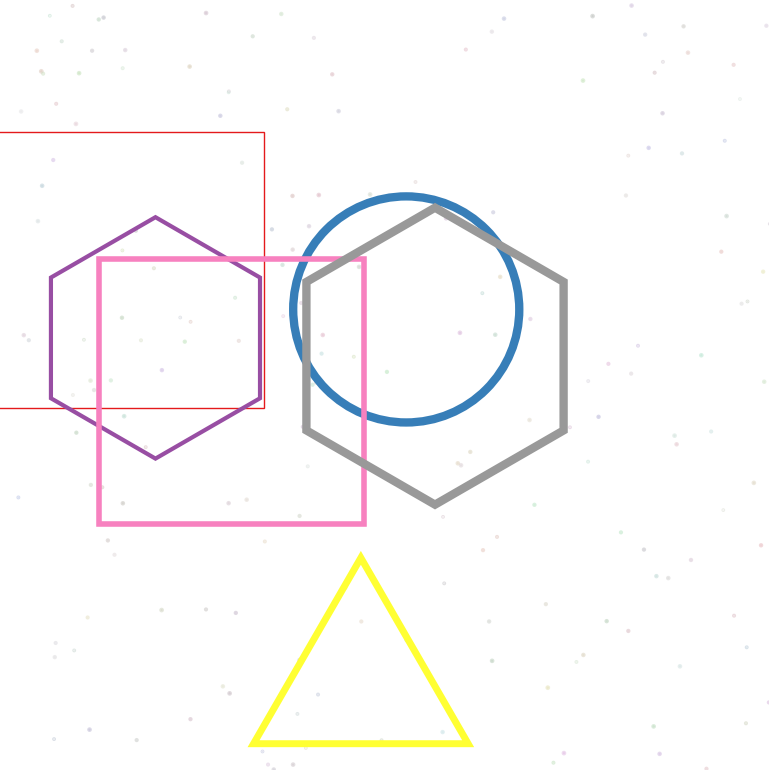[{"shape": "square", "thickness": 0.5, "radius": 0.89, "center": [0.165, 0.649]}, {"shape": "circle", "thickness": 3, "radius": 0.73, "center": [0.528, 0.598]}, {"shape": "hexagon", "thickness": 1.5, "radius": 0.78, "center": [0.202, 0.561]}, {"shape": "triangle", "thickness": 2.5, "radius": 0.8, "center": [0.469, 0.115]}, {"shape": "square", "thickness": 2, "radius": 0.86, "center": [0.301, 0.492]}, {"shape": "hexagon", "thickness": 3, "radius": 0.96, "center": [0.565, 0.537]}]